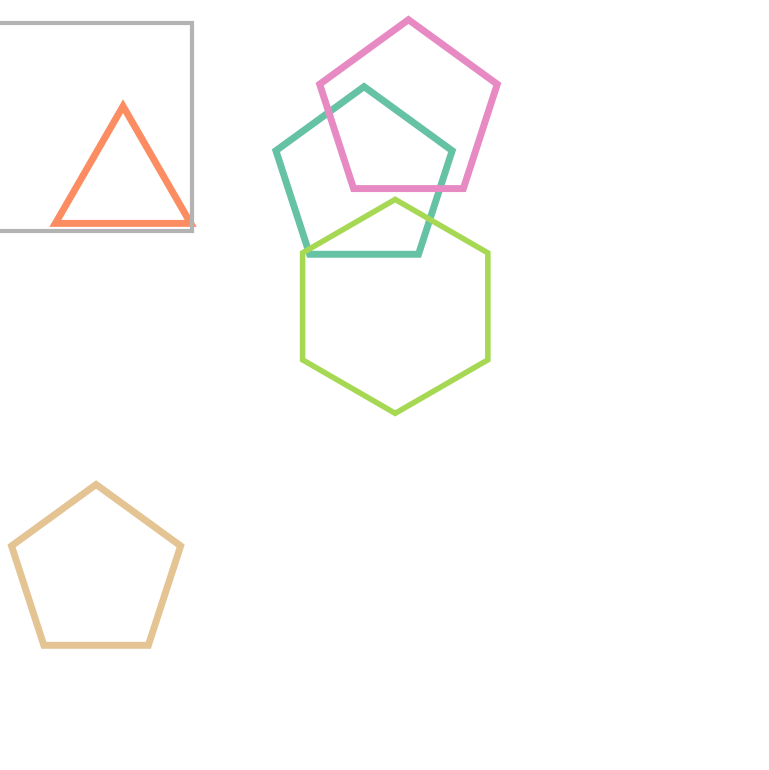[{"shape": "pentagon", "thickness": 2.5, "radius": 0.6, "center": [0.473, 0.767]}, {"shape": "triangle", "thickness": 2.5, "radius": 0.51, "center": [0.16, 0.761]}, {"shape": "pentagon", "thickness": 2.5, "radius": 0.61, "center": [0.53, 0.853]}, {"shape": "hexagon", "thickness": 2, "radius": 0.69, "center": [0.513, 0.602]}, {"shape": "pentagon", "thickness": 2.5, "radius": 0.58, "center": [0.125, 0.255]}, {"shape": "square", "thickness": 1.5, "radius": 0.68, "center": [0.115, 0.835]}]